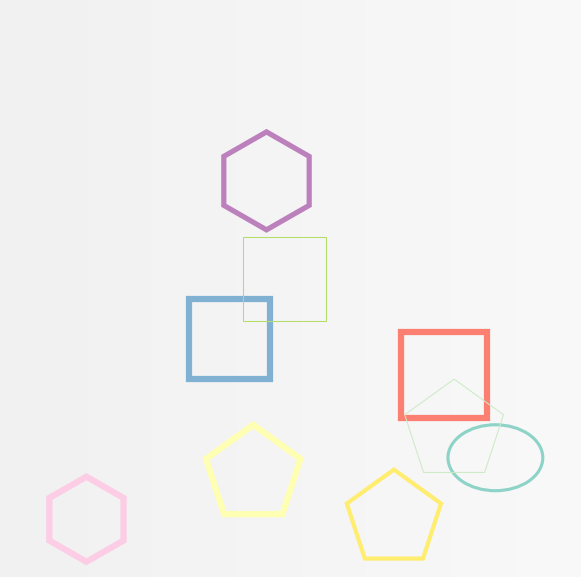[{"shape": "oval", "thickness": 1.5, "radius": 0.41, "center": [0.852, 0.207]}, {"shape": "pentagon", "thickness": 3, "radius": 0.43, "center": [0.436, 0.178]}, {"shape": "square", "thickness": 3, "radius": 0.37, "center": [0.764, 0.35]}, {"shape": "square", "thickness": 3, "radius": 0.35, "center": [0.395, 0.412]}, {"shape": "square", "thickness": 0.5, "radius": 0.36, "center": [0.49, 0.516]}, {"shape": "hexagon", "thickness": 3, "radius": 0.37, "center": [0.149, 0.1]}, {"shape": "hexagon", "thickness": 2.5, "radius": 0.42, "center": [0.458, 0.686]}, {"shape": "pentagon", "thickness": 0.5, "radius": 0.45, "center": [0.781, 0.253]}, {"shape": "pentagon", "thickness": 2, "radius": 0.43, "center": [0.678, 0.101]}]